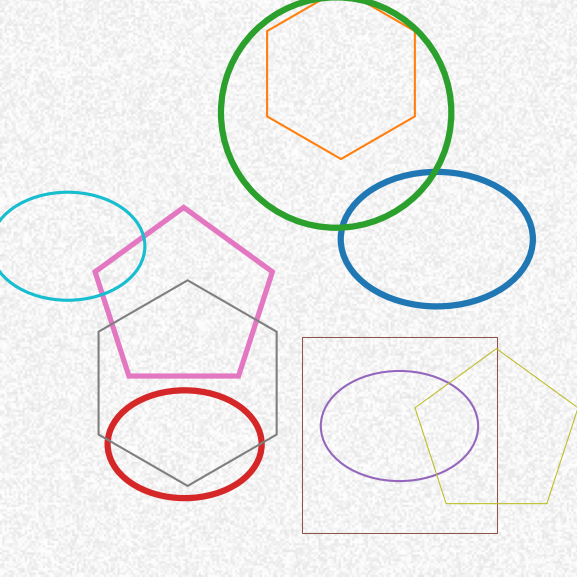[{"shape": "oval", "thickness": 3, "radius": 0.83, "center": [0.756, 0.585]}, {"shape": "hexagon", "thickness": 1, "radius": 0.74, "center": [0.59, 0.871]}, {"shape": "circle", "thickness": 3, "radius": 1.0, "center": [0.582, 0.804]}, {"shape": "oval", "thickness": 3, "radius": 0.67, "center": [0.32, 0.23]}, {"shape": "oval", "thickness": 1, "radius": 0.68, "center": [0.692, 0.261]}, {"shape": "square", "thickness": 0.5, "radius": 0.85, "center": [0.692, 0.246]}, {"shape": "pentagon", "thickness": 2.5, "radius": 0.81, "center": [0.318, 0.479]}, {"shape": "hexagon", "thickness": 1, "radius": 0.89, "center": [0.325, 0.336]}, {"shape": "pentagon", "thickness": 0.5, "radius": 0.74, "center": [0.86, 0.247]}, {"shape": "oval", "thickness": 1.5, "radius": 0.67, "center": [0.117, 0.573]}]